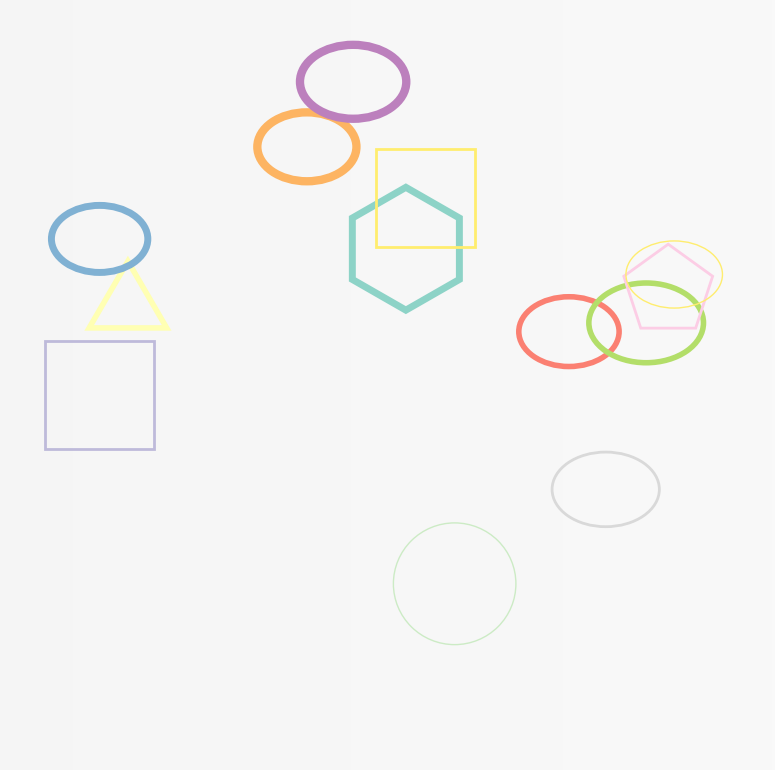[{"shape": "hexagon", "thickness": 2.5, "radius": 0.4, "center": [0.524, 0.677]}, {"shape": "triangle", "thickness": 2, "radius": 0.29, "center": [0.165, 0.603]}, {"shape": "square", "thickness": 1, "radius": 0.35, "center": [0.129, 0.487]}, {"shape": "oval", "thickness": 2, "radius": 0.32, "center": [0.734, 0.569]}, {"shape": "oval", "thickness": 2.5, "radius": 0.31, "center": [0.129, 0.69]}, {"shape": "oval", "thickness": 3, "radius": 0.32, "center": [0.396, 0.809]}, {"shape": "oval", "thickness": 2, "radius": 0.37, "center": [0.834, 0.581]}, {"shape": "pentagon", "thickness": 1, "radius": 0.3, "center": [0.862, 0.623]}, {"shape": "oval", "thickness": 1, "radius": 0.35, "center": [0.782, 0.364]}, {"shape": "oval", "thickness": 3, "radius": 0.34, "center": [0.456, 0.894]}, {"shape": "circle", "thickness": 0.5, "radius": 0.4, "center": [0.587, 0.242]}, {"shape": "square", "thickness": 1, "radius": 0.32, "center": [0.549, 0.743]}, {"shape": "oval", "thickness": 0.5, "radius": 0.31, "center": [0.87, 0.644]}]